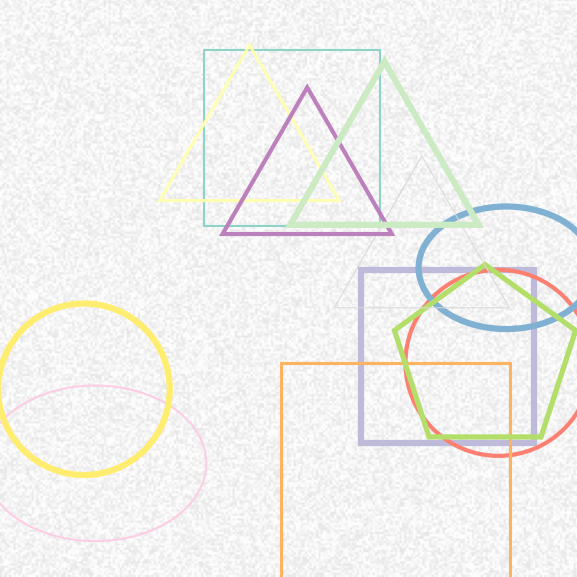[{"shape": "square", "thickness": 1, "radius": 0.76, "center": [0.505, 0.76]}, {"shape": "triangle", "thickness": 1.5, "radius": 0.9, "center": [0.432, 0.742]}, {"shape": "square", "thickness": 3, "radius": 0.75, "center": [0.775, 0.382]}, {"shape": "circle", "thickness": 2, "radius": 0.81, "center": [0.863, 0.371]}, {"shape": "oval", "thickness": 3, "radius": 0.76, "center": [0.876, 0.535]}, {"shape": "square", "thickness": 1.5, "radius": 0.99, "center": [0.685, 0.173]}, {"shape": "pentagon", "thickness": 2.5, "radius": 0.82, "center": [0.84, 0.376]}, {"shape": "oval", "thickness": 1, "radius": 0.96, "center": [0.165, 0.197]}, {"shape": "triangle", "thickness": 0.5, "radius": 0.88, "center": [0.73, 0.554]}, {"shape": "triangle", "thickness": 2, "radius": 0.85, "center": [0.532, 0.679]}, {"shape": "triangle", "thickness": 3, "radius": 0.94, "center": [0.666, 0.704]}, {"shape": "circle", "thickness": 3, "radius": 0.74, "center": [0.145, 0.325]}]